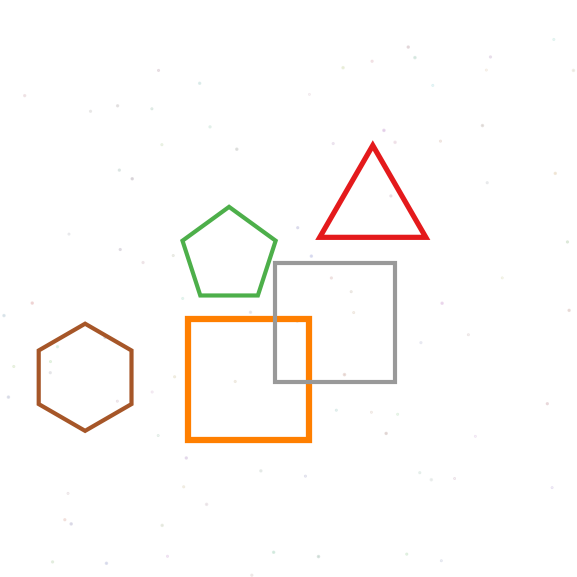[{"shape": "triangle", "thickness": 2.5, "radius": 0.53, "center": [0.646, 0.641]}, {"shape": "pentagon", "thickness": 2, "radius": 0.42, "center": [0.397, 0.556]}, {"shape": "square", "thickness": 3, "radius": 0.52, "center": [0.43, 0.343]}, {"shape": "hexagon", "thickness": 2, "radius": 0.46, "center": [0.147, 0.346]}, {"shape": "square", "thickness": 2, "radius": 0.52, "center": [0.58, 0.441]}]